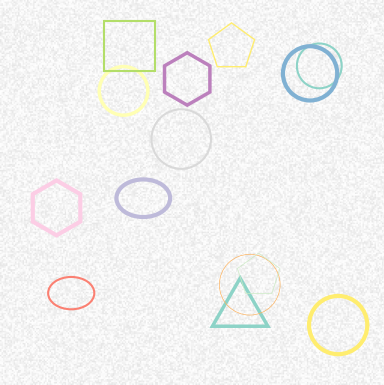[{"shape": "triangle", "thickness": 2.5, "radius": 0.42, "center": [0.624, 0.194]}, {"shape": "circle", "thickness": 1.5, "radius": 0.29, "center": [0.829, 0.829]}, {"shape": "circle", "thickness": 2.5, "radius": 0.32, "center": [0.321, 0.764]}, {"shape": "oval", "thickness": 3, "radius": 0.35, "center": [0.372, 0.485]}, {"shape": "oval", "thickness": 1.5, "radius": 0.3, "center": [0.185, 0.239]}, {"shape": "circle", "thickness": 3, "radius": 0.35, "center": [0.805, 0.809]}, {"shape": "circle", "thickness": 0.5, "radius": 0.39, "center": [0.649, 0.261]}, {"shape": "square", "thickness": 1.5, "radius": 0.33, "center": [0.337, 0.881]}, {"shape": "hexagon", "thickness": 3, "radius": 0.36, "center": [0.147, 0.46]}, {"shape": "circle", "thickness": 1.5, "radius": 0.39, "center": [0.471, 0.639]}, {"shape": "hexagon", "thickness": 2.5, "radius": 0.34, "center": [0.486, 0.795]}, {"shape": "pentagon", "thickness": 0.5, "radius": 0.29, "center": [0.672, 0.285]}, {"shape": "circle", "thickness": 3, "radius": 0.38, "center": [0.878, 0.156]}, {"shape": "pentagon", "thickness": 1, "radius": 0.31, "center": [0.601, 0.878]}]